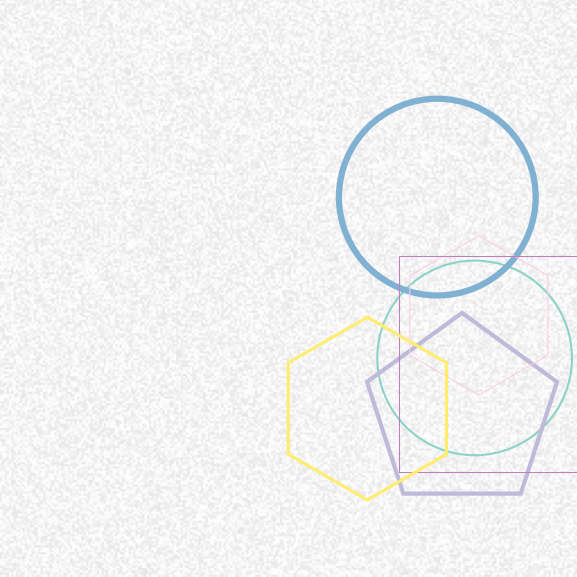[{"shape": "circle", "thickness": 1, "radius": 0.84, "center": [0.822, 0.379]}, {"shape": "pentagon", "thickness": 2, "radius": 0.86, "center": [0.8, 0.284]}, {"shape": "circle", "thickness": 3, "radius": 0.85, "center": [0.757, 0.658]}, {"shape": "hexagon", "thickness": 0.5, "radius": 0.69, "center": [0.829, 0.453]}, {"shape": "square", "thickness": 0.5, "radius": 0.94, "center": [0.878, 0.369]}, {"shape": "hexagon", "thickness": 1.5, "radius": 0.79, "center": [0.636, 0.292]}]